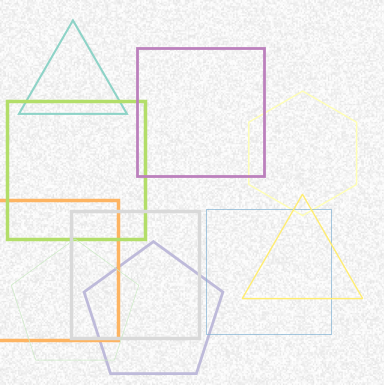[{"shape": "triangle", "thickness": 1.5, "radius": 0.81, "center": [0.189, 0.785]}, {"shape": "hexagon", "thickness": 1, "radius": 0.81, "center": [0.786, 0.602]}, {"shape": "pentagon", "thickness": 2, "radius": 0.95, "center": [0.399, 0.183]}, {"shape": "square", "thickness": 0.5, "radius": 0.81, "center": [0.697, 0.294]}, {"shape": "square", "thickness": 2.5, "radius": 0.91, "center": [0.124, 0.299]}, {"shape": "square", "thickness": 2.5, "radius": 0.9, "center": [0.197, 0.559]}, {"shape": "square", "thickness": 2.5, "radius": 0.83, "center": [0.351, 0.287]}, {"shape": "square", "thickness": 2, "radius": 0.83, "center": [0.52, 0.71]}, {"shape": "pentagon", "thickness": 0.5, "radius": 0.87, "center": [0.195, 0.205]}, {"shape": "triangle", "thickness": 1, "radius": 0.9, "center": [0.786, 0.315]}]